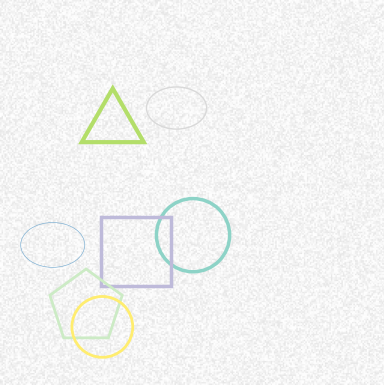[{"shape": "circle", "thickness": 2.5, "radius": 0.48, "center": [0.501, 0.389]}, {"shape": "square", "thickness": 2.5, "radius": 0.45, "center": [0.353, 0.347]}, {"shape": "oval", "thickness": 0.5, "radius": 0.42, "center": [0.137, 0.364]}, {"shape": "triangle", "thickness": 3, "radius": 0.47, "center": [0.293, 0.677]}, {"shape": "oval", "thickness": 1, "radius": 0.39, "center": [0.459, 0.719]}, {"shape": "pentagon", "thickness": 2, "radius": 0.49, "center": [0.223, 0.202]}, {"shape": "circle", "thickness": 2, "radius": 0.39, "center": [0.266, 0.151]}]